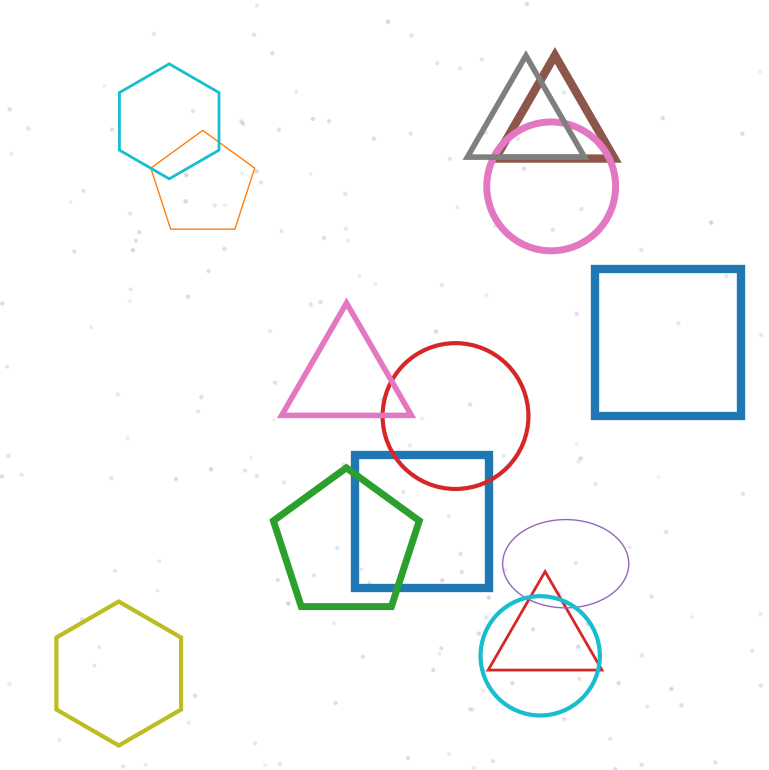[{"shape": "square", "thickness": 3, "radius": 0.43, "center": [0.548, 0.323]}, {"shape": "square", "thickness": 3, "radius": 0.48, "center": [0.868, 0.555]}, {"shape": "pentagon", "thickness": 0.5, "radius": 0.35, "center": [0.263, 0.76]}, {"shape": "pentagon", "thickness": 2.5, "radius": 0.5, "center": [0.45, 0.293]}, {"shape": "triangle", "thickness": 1, "radius": 0.43, "center": [0.708, 0.172]}, {"shape": "circle", "thickness": 1.5, "radius": 0.47, "center": [0.592, 0.46]}, {"shape": "oval", "thickness": 0.5, "radius": 0.41, "center": [0.735, 0.268]}, {"shape": "triangle", "thickness": 3, "radius": 0.45, "center": [0.721, 0.839]}, {"shape": "circle", "thickness": 2.5, "radius": 0.42, "center": [0.716, 0.758]}, {"shape": "triangle", "thickness": 2, "radius": 0.49, "center": [0.45, 0.509]}, {"shape": "triangle", "thickness": 2, "radius": 0.44, "center": [0.683, 0.84]}, {"shape": "hexagon", "thickness": 1.5, "radius": 0.47, "center": [0.154, 0.125]}, {"shape": "circle", "thickness": 1.5, "radius": 0.39, "center": [0.702, 0.148]}, {"shape": "hexagon", "thickness": 1, "radius": 0.37, "center": [0.22, 0.842]}]